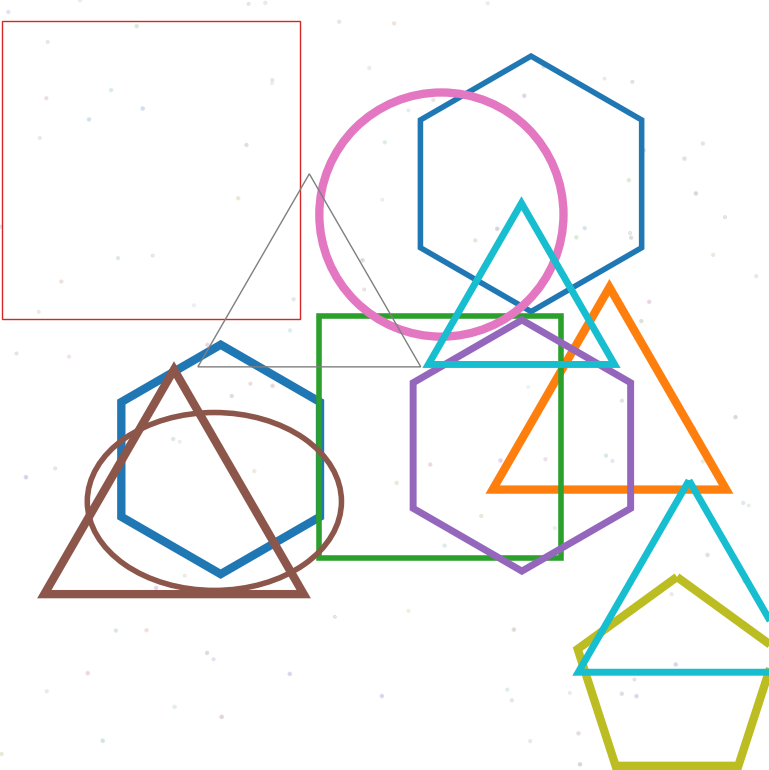[{"shape": "hexagon", "thickness": 3, "radius": 0.74, "center": [0.287, 0.403]}, {"shape": "hexagon", "thickness": 2, "radius": 0.83, "center": [0.69, 0.761]}, {"shape": "triangle", "thickness": 3, "radius": 0.88, "center": [0.791, 0.452]}, {"shape": "square", "thickness": 2, "radius": 0.79, "center": [0.571, 0.432]}, {"shape": "square", "thickness": 0.5, "radius": 0.97, "center": [0.196, 0.779]}, {"shape": "hexagon", "thickness": 2.5, "radius": 0.82, "center": [0.678, 0.421]}, {"shape": "oval", "thickness": 2, "radius": 0.83, "center": [0.278, 0.349]}, {"shape": "triangle", "thickness": 3, "radius": 0.97, "center": [0.226, 0.326]}, {"shape": "circle", "thickness": 3, "radius": 0.79, "center": [0.573, 0.721]}, {"shape": "triangle", "thickness": 0.5, "radius": 0.84, "center": [0.402, 0.607]}, {"shape": "pentagon", "thickness": 3, "radius": 0.68, "center": [0.879, 0.115]}, {"shape": "triangle", "thickness": 2.5, "radius": 0.83, "center": [0.895, 0.21]}, {"shape": "triangle", "thickness": 2.5, "radius": 0.7, "center": [0.677, 0.596]}]